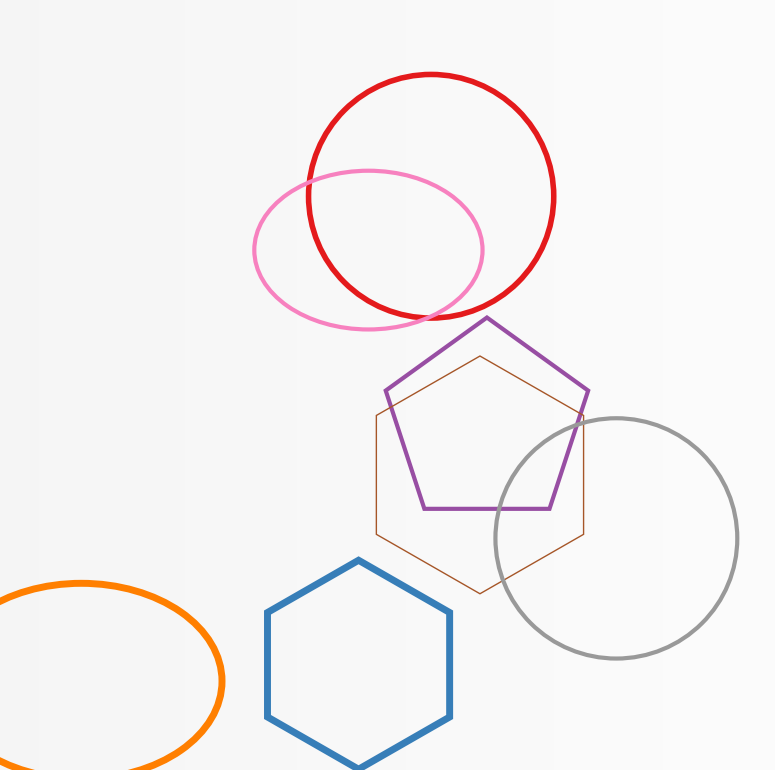[{"shape": "circle", "thickness": 2, "radius": 0.79, "center": [0.556, 0.745]}, {"shape": "hexagon", "thickness": 2.5, "radius": 0.68, "center": [0.463, 0.137]}, {"shape": "pentagon", "thickness": 1.5, "radius": 0.69, "center": [0.628, 0.45]}, {"shape": "oval", "thickness": 2.5, "radius": 0.91, "center": [0.105, 0.115]}, {"shape": "hexagon", "thickness": 0.5, "radius": 0.77, "center": [0.619, 0.383]}, {"shape": "oval", "thickness": 1.5, "radius": 0.74, "center": [0.475, 0.675]}, {"shape": "circle", "thickness": 1.5, "radius": 0.78, "center": [0.795, 0.301]}]